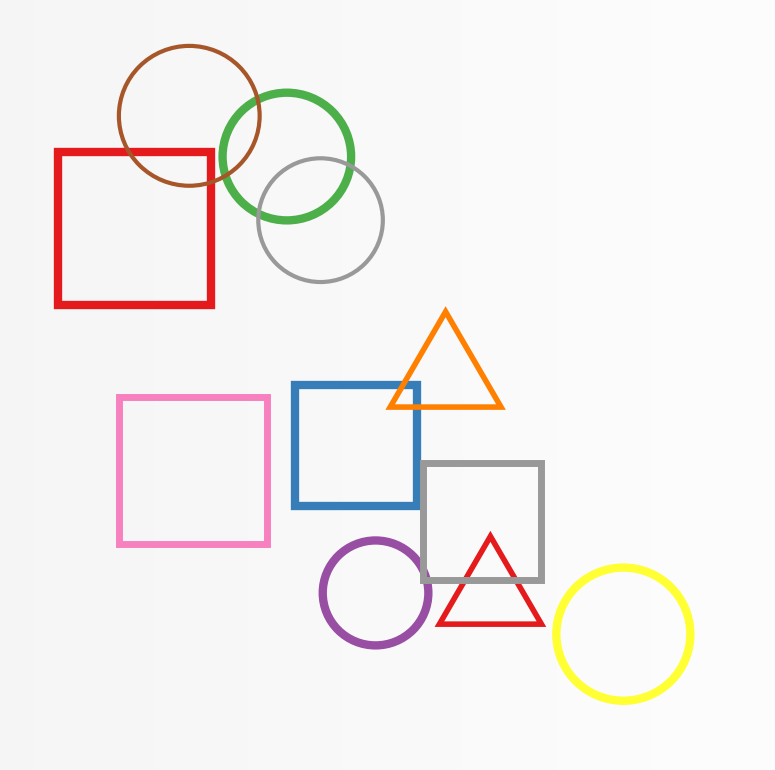[{"shape": "square", "thickness": 3, "radius": 0.49, "center": [0.173, 0.703]}, {"shape": "triangle", "thickness": 2, "radius": 0.38, "center": [0.633, 0.227]}, {"shape": "square", "thickness": 3, "radius": 0.39, "center": [0.459, 0.422]}, {"shape": "circle", "thickness": 3, "radius": 0.41, "center": [0.37, 0.797]}, {"shape": "circle", "thickness": 3, "radius": 0.34, "center": [0.485, 0.23]}, {"shape": "triangle", "thickness": 2, "radius": 0.41, "center": [0.575, 0.513]}, {"shape": "circle", "thickness": 3, "radius": 0.43, "center": [0.804, 0.176]}, {"shape": "circle", "thickness": 1.5, "radius": 0.45, "center": [0.244, 0.85]}, {"shape": "square", "thickness": 2.5, "radius": 0.48, "center": [0.249, 0.389]}, {"shape": "square", "thickness": 2.5, "radius": 0.38, "center": [0.622, 0.323]}, {"shape": "circle", "thickness": 1.5, "radius": 0.4, "center": [0.414, 0.714]}]